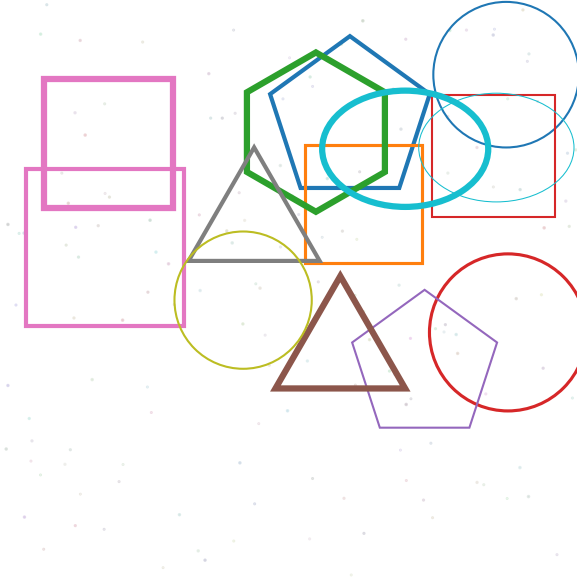[{"shape": "circle", "thickness": 1, "radius": 0.63, "center": [0.876, 0.87]}, {"shape": "pentagon", "thickness": 2, "radius": 0.73, "center": [0.606, 0.791]}, {"shape": "square", "thickness": 1.5, "radius": 0.51, "center": [0.63, 0.646]}, {"shape": "hexagon", "thickness": 3, "radius": 0.69, "center": [0.547, 0.77]}, {"shape": "square", "thickness": 1, "radius": 0.53, "center": [0.855, 0.729]}, {"shape": "circle", "thickness": 1.5, "radius": 0.68, "center": [0.88, 0.424]}, {"shape": "pentagon", "thickness": 1, "radius": 0.66, "center": [0.735, 0.365]}, {"shape": "triangle", "thickness": 3, "radius": 0.65, "center": [0.589, 0.391]}, {"shape": "square", "thickness": 2, "radius": 0.68, "center": [0.182, 0.571]}, {"shape": "square", "thickness": 3, "radius": 0.56, "center": [0.188, 0.75]}, {"shape": "triangle", "thickness": 2, "radius": 0.66, "center": [0.44, 0.613]}, {"shape": "circle", "thickness": 1, "radius": 0.59, "center": [0.421, 0.479]}, {"shape": "oval", "thickness": 3, "radius": 0.72, "center": [0.702, 0.742]}, {"shape": "oval", "thickness": 0.5, "radius": 0.67, "center": [0.859, 0.744]}]